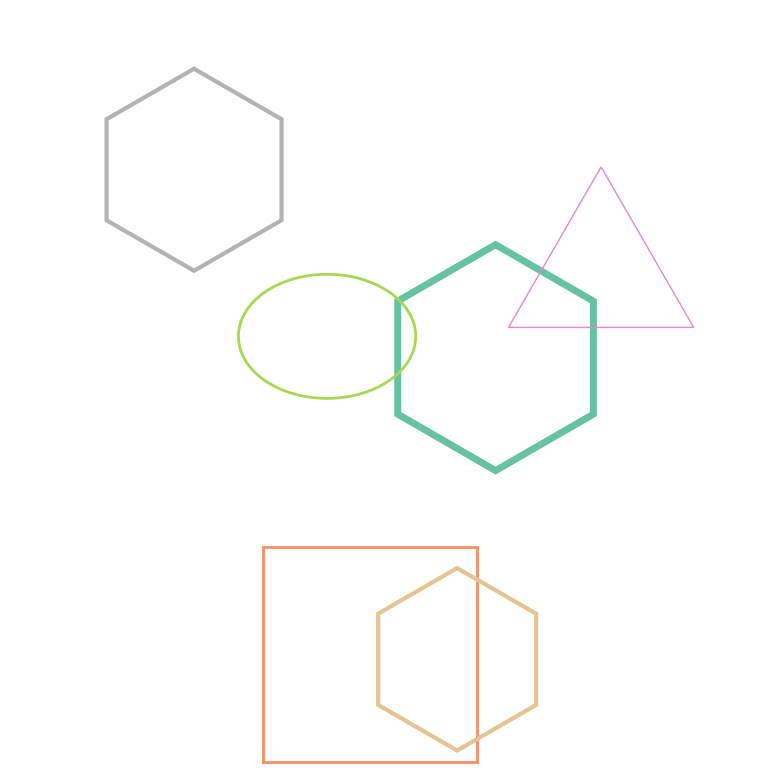[{"shape": "hexagon", "thickness": 2.5, "radius": 0.73, "center": [0.644, 0.536]}, {"shape": "square", "thickness": 1, "radius": 0.7, "center": [0.48, 0.15]}, {"shape": "triangle", "thickness": 0.5, "radius": 0.69, "center": [0.781, 0.644]}, {"shape": "oval", "thickness": 1, "radius": 0.58, "center": [0.425, 0.563]}, {"shape": "hexagon", "thickness": 1.5, "radius": 0.59, "center": [0.594, 0.144]}, {"shape": "hexagon", "thickness": 1.5, "radius": 0.66, "center": [0.252, 0.78]}]